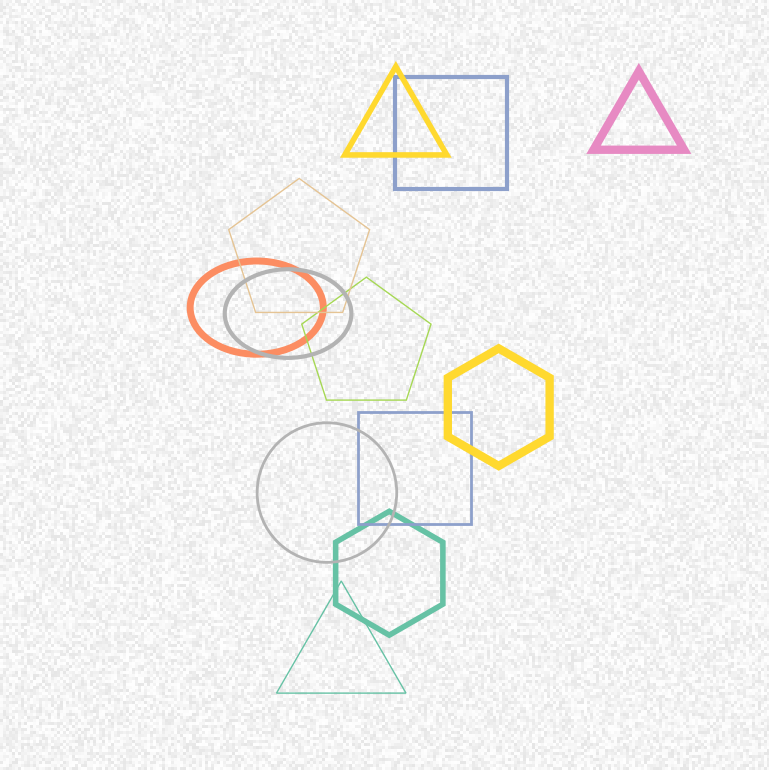[{"shape": "hexagon", "thickness": 2, "radius": 0.4, "center": [0.506, 0.256]}, {"shape": "triangle", "thickness": 0.5, "radius": 0.49, "center": [0.443, 0.148]}, {"shape": "oval", "thickness": 2.5, "radius": 0.43, "center": [0.333, 0.601]}, {"shape": "square", "thickness": 1.5, "radius": 0.36, "center": [0.586, 0.827]}, {"shape": "square", "thickness": 1, "radius": 0.36, "center": [0.538, 0.393]}, {"shape": "triangle", "thickness": 3, "radius": 0.34, "center": [0.83, 0.839]}, {"shape": "pentagon", "thickness": 0.5, "radius": 0.44, "center": [0.476, 0.552]}, {"shape": "hexagon", "thickness": 3, "radius": 0.38, "center": [0.648, 0.471]}, {"shape": "triangle", "thickness": 2, "radius": 0.38, "center": [0.514, 0.837]}, {"shape": "pentagon", "thickness": 0.5, "radius": 0.48, "center": [0.389, 0.672]}, {"shape": "oval", "thickness": 1.5, "radius": 0.41, "center": [0.374, 0.593]}, {"shape": "circle", "thickness": 1, "radius": 0.45, "center": [0.425, 0.36]}]